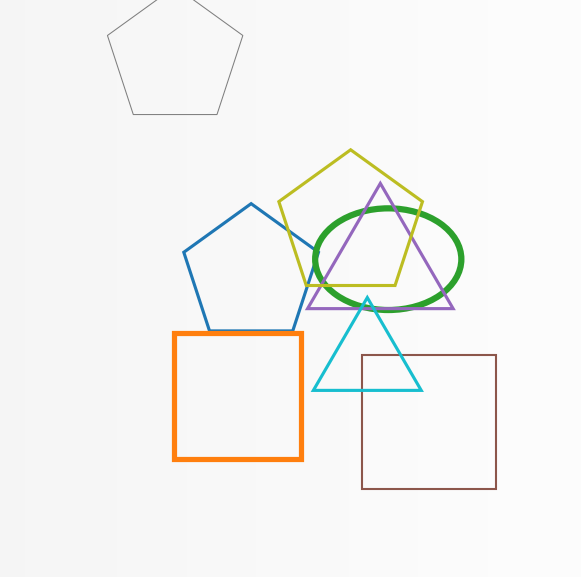[{"shape": "pentagon", "thickness": 1.5, "radius": 0.61, "center": [0.432, 0.525]}, {"shape": "square", "thickness": 2.5, "radius": 0.55, "center": [0.408, 0.314]}, {"shape": "oval", "thickness": 3, "radius": 0.63, "center": [0.668, 0.55]}, {"shape": "triangle", "thickness": 1.5, "radius": 0.72, "center": [0.654, 0.537]}, {"shape": "square", "thickness": 1, "radius": 0.58, "center": [0.738, 0.269]}, {"shape": "pentagon", "thickness": 0.5, "radius": 0.61, "center": [0.301, 0.9]}, {"shape": "pentagon", "thickness": 1.5, "radius": 0.65, "center": [0.603, 0.61]}, {"shape": "triangle", "thickness": 1.5, "radius": 0.54, "center": [0.632, 0.377]}]